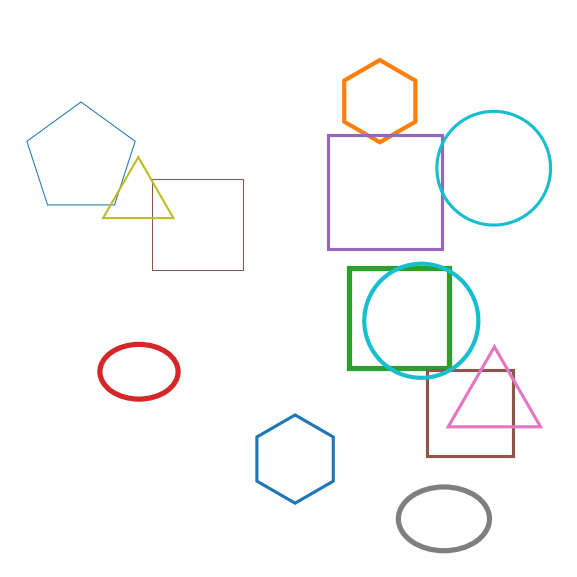[{"shape": "pentagon", "thickness": 0.5, "radius": 0.49, "center": [0.14, 0.724]}, {"shape": "hexagon", "thickness": 1.5, "radius": 0.38, "center": [0.511, 0.204]}, {"shape": "hexagon", "thickness": 2, "radius": 0.36, "center": [0.658, 0.824]}, {"shape": "square", "thickness": 2.5, "radius": 0.43, "center": [0.69, 0.449]}, {"shape": "oval", "thickness": 2.5, "radius": 0.34, "center": [0.241, 0.355]}, {"shape": "square", "thickness": 1.5, "radius": 0.49, "center": [0.667, 0.666]}, {"shape": "square", "thickness": 1.5, "radius": 0.37, "center": [0.814, 0.283]}, {"shape": "square", "thickness": 0.5, "radius": 0.39, "center": [0.342, 0.611]}, {"shape": "triangle", "thickness": 1.5, "radius": 0.46, "center": [0.856, 0.306]}, {"shape": "oval", "thickness": 2.5, "radius": 0.39, "center": [0.769, 0.101]}, {"shape": "triangle", "thickness": 1, "radius": 0.35, "center": [0.239, 0.657]}, {"shape": "circle", "thickness": 2, "radius": 0.49, "center": [0.73, 0.444]}, {"shape": "circle", "thickness": 1.5, "radius": 0.49, "center": [0.855, 0.708]}]